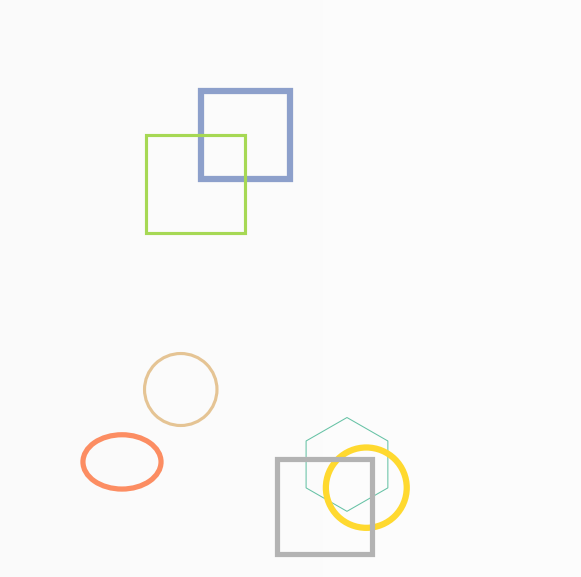[{"shape": "hexagon", "thickness": 0.5, "radius": 0.41, "center": [0.597, 0.195]}, {"shape": "oval", "thickness": 2.5, "radius": 0.34, "center": [0.21, 0.199]}, {"shape": "square", "thickness": 3, "radius": 0.38, "center": [0.422, 0.766]}, {"shape": "square", "thickness": 1.5, "radius": 0.43, "center": [0.336, 0.68]}, {"shape": "circle", "thickness": 3, "radius": 0.35, "center": [0.63, 0.155]}, {"shape": "circle", "thickness": 1.5, "radius": 0.31, "center": [0.311, 0.325]}, {"shape": "square", "thickness": 2.5, "radius": 0.41, "center": [0.558, 0.122]}]